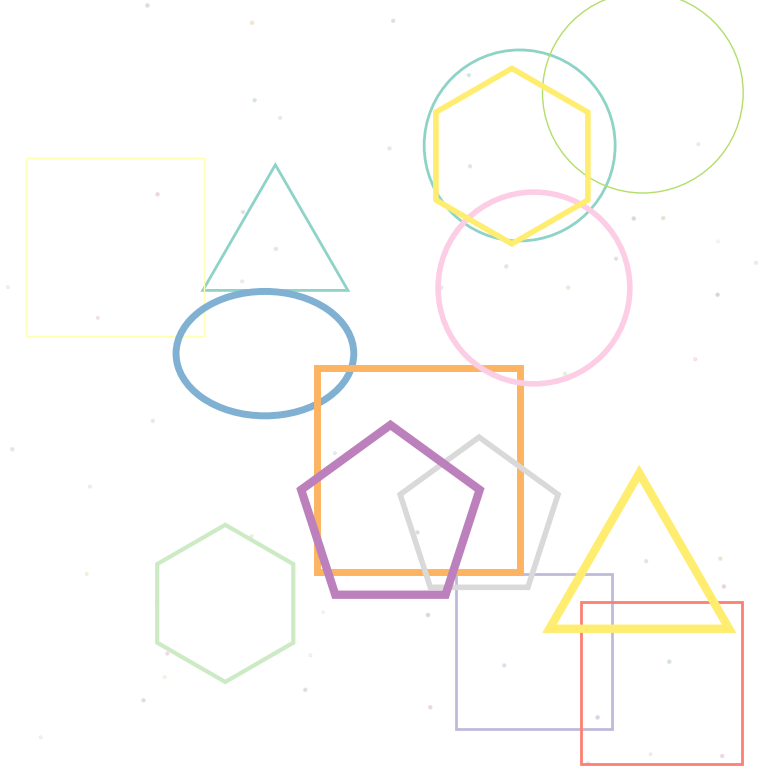[{"shape": "triangle", "thickness": 1, "radius": 0.54, "center": [0.358, 0.677]}, {"shape": "circle", "thickness": 1, "radius": 0.62, "center": [0.675, 0.811]}, {"shape": "square", "thickness": 0.5, "radius": 0.58, "center": [0.149, 0.679]}, {"shape": "square", "thickness": 1, "radius": 0.51, "center": [0.693, 0.154]}, {"shape": "square", "thickness": 1, "radius": 0.52, "center": [0.859, 0.113]}, {"shape": "oval", "thickness": 2.5, "radius": 0.58, "center": [0.344, 0.541]}, {"shape": "square", "thickness": 2.5, "radius": 0.66, "center": [0.543, 0.39]}, {"shape": "circle", "thickness": 0.5, "radius": 0.65, "center": [0.835, 0.88]}, {"shape": "circle", "thickness": 2, "radius": 0.62, "center": [0.693, 0.626]}, {"shape": "pentagon", "thickness": 2, "radius": 0.54, "center": [0.622, 0.324]}, {"shape": "pentagon", "thickness": 3, "radius": 0.61, "center": [0.507, 0.326]}, {"shape": "hexagon", "thickness": 1.5, "radius": 0.51, "center": [0.293, 0.216]}, {"shape": "hexagon", "thickness": 2, "radius": 0.57, "center": [0.665, 0.797]}, {"shape": "triangle", "thickness": 3, "radius": 0.67, "center": [0.83, 0.251]}]